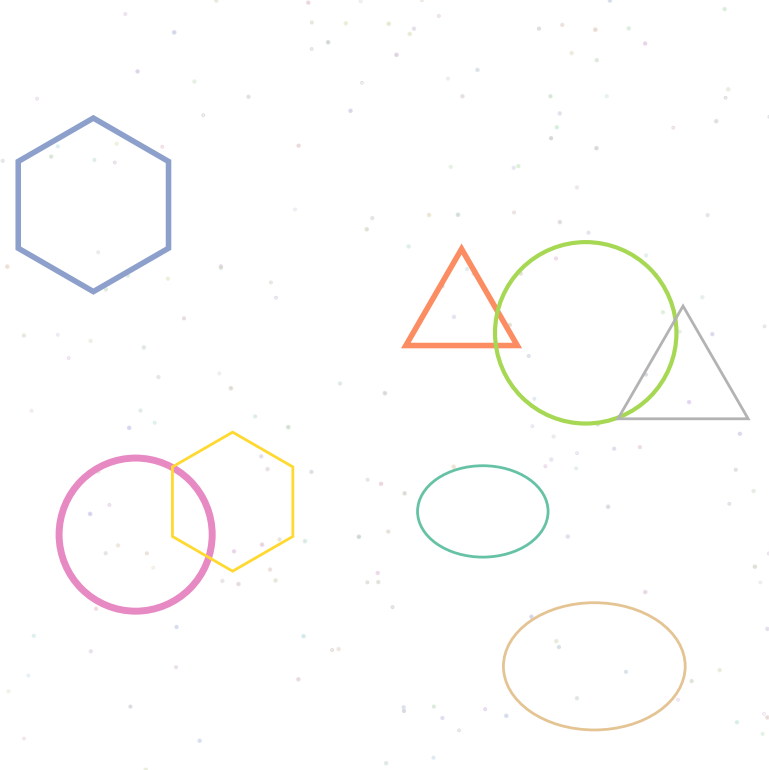[{"shape": "oval", "thickness": 1, "radius": 0.42, "center": [0.627, 0.336]}, {"shape": "triangle", "thickness": 2, "radius": 0.42, "center": [0.599, 0.593]}, {"shape": "hexagon", "thickness": 2, "radius": 0.56, "center": [0.121, 0.734]}, {"shape": "circle", "thickness": 2.5, "radius": 0.5, "center": [0.176, 0.306]}, {"shape": "circle", "thickness": 1.5, "radius": 0.59, "center": [0.761, 0.568]}, {"shape": "hexagon", "thickness": 1, "radius": 0.45, "center": [0.302, 0.348]}, {"shape": "oval", "thickness": 1, "radius": 0.59, "center": [0.772, 0.135]}, {"shape": "triangle", "thickness": 1, "radius": 0.49, "center": [0.887, 0.505]}]